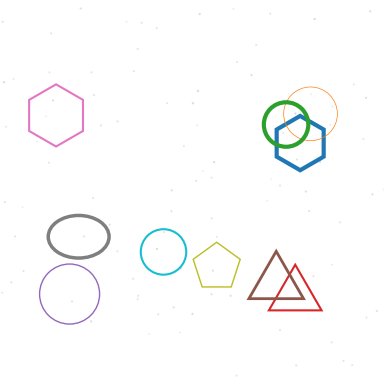[{"shape": "hexagon", "thickness": 3, "radius": 0.35, "center": [0.78, 0.628]}, {"shape": "circle", "thickness": 0.5, "radius": 0.35, "center": [0.807, 0.704]}, {"shape": "circle", "thickness": 3, "radius": 0.29, "center": [0.743, 0.677]}, {"shape": "triangle", "thickness": 1.5, "radius": 0.4, "center": [0.767, 0.233]}, {"shape": "circle", "thickness": 1, "radius": 0.39, "center": [0.181, 0.236]}, {"shape": "triangle", "thickness": 2, "radius": 0.41, "center": [0.717, 0.265]}, {"shape": "hexagon", "thickness": 1.5, "radius": 0.4, "center": [0.146, 0.7]}, {"shape": "oval", "thickness": 2.5, "radius": 0.4, "center": [0.204, 0.385]}, {"shape": "pentagon", "thickness": 1, "radius": 0.32, "center": [0.563, 0.307]}, {"shape": "circle", "thickness": 1.5, "radius": 0.3, "center": [0.425, 0.346]}]